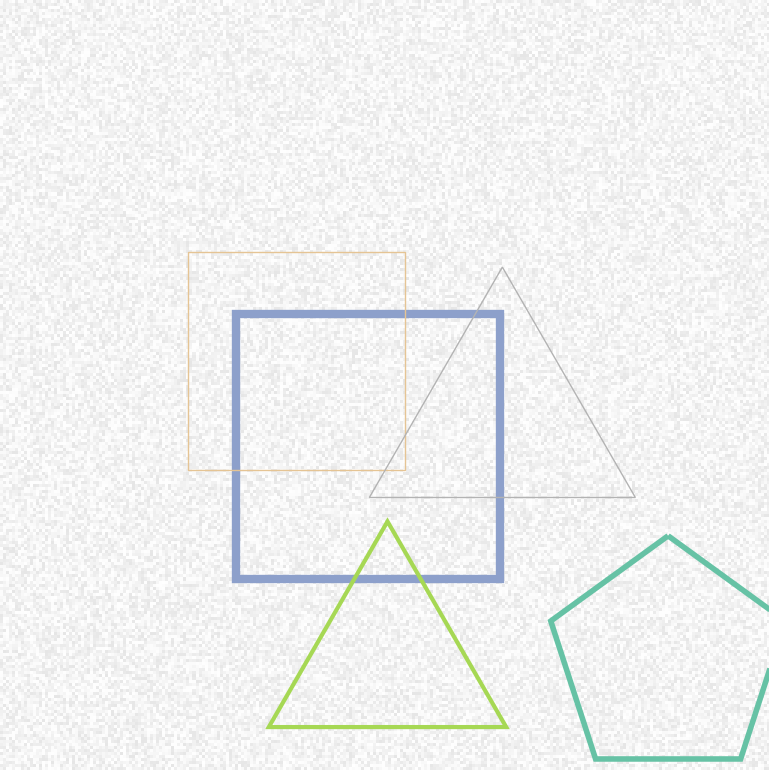[{"shape": "pentagon", "thickness": 2, "radius": 0.8, "center": [0.868, 0.144]}, {"shape": "square", "thickness": 3, "radius": 0.86, "center": [0.478, 0.42]}, {"shape": "triangle", "thickness": 1.5, "radius": 0.89, "center": [0.503, 0.145]}, {"shape": "square", "thickness": 0.5, "radius": 0.71, "center": [0.385, 0.531]}, {"shape": "triangle", "thickness": 0.5, "radius": 1.0, "center": [0.652, 0.454]}]